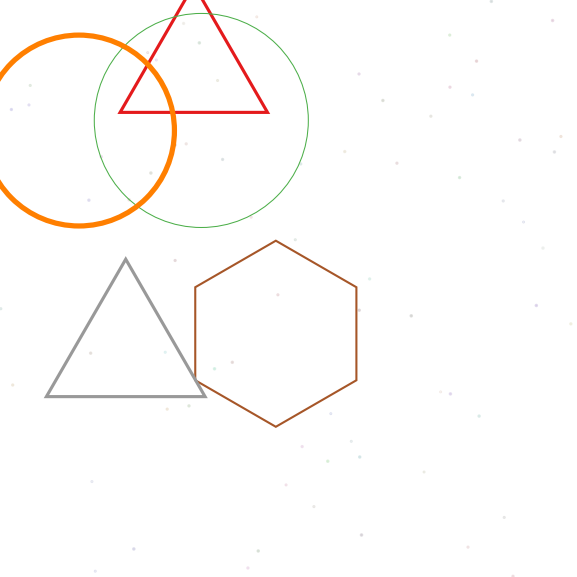[{"shape": "triangle", "thickness": 1.5, "radius": 0.74, "center": [0.336, 0.878]}, {"shape": "circle", "thickness": 0.5, "radius": 0.93, "center": [0.349, 0.791]}, {"shape": "circle", "thickness": 2.5, "radius": 0.83, "center": [0.137, 0.773]}, {"shape": "hexagon", "thickness": 1, "radius": 0.81, "center": [0.478, 0.421]}, {"shape": "triangle", "thickness": 1.5, "radius": 0.79, "center": [0.218, 0.392]}]